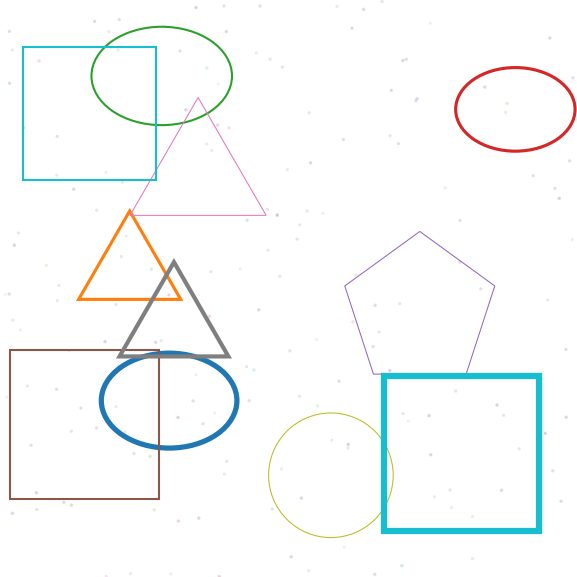[{"shape": "oval", "thickness": 2.5, "radius": 0.59, "center": [0.293, 0.305]}, {"shape": "triangle", "thickness": 1.5, "radius": 0.51, "center": [0.225, 0.532]}, {"shape": "oval", "thickness": 1, "radius": 0.61, "center": [0.28, 0.868]}, {"shape": "oval", "thickness": 1.5, "radius": 0.52, "center": [0.892, 0.81]}, {"shape": "pentagon", "thickness": 0.5, "radius": 0.68, "center": [0.727, 0.462]}, {"shape": "square", "thickness": 1, "radius": 0.64, "center": [0.146, 0.264]}, {"shape": "triangle", "thickness": 0.5, "radius": 0.68, "center": [0.343, 0.694]}, {"shape": "triangle", "thickness": 2, "radius": 0.54, "center": [0.301, 0.436]}, {"shape": "circle", "thickness": 0.5, "radius": 0.54, "center": [0.573, 0.176]}, {"shape": "square", "thickness": 3, "radius": 0.67, "center": [0.799, 0.214]}, {"shape": "square", "thickness": 1, "radius": 0.57, "center": [0.155, 0.803]}]